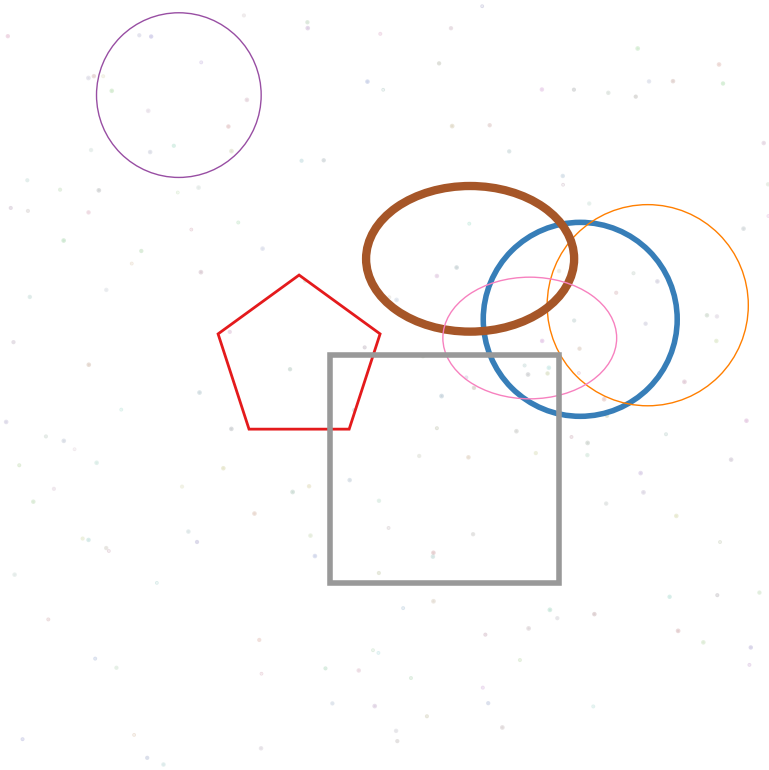[{"shape": "pentagon", "thickness": 1, "radius": 0.55, "center": [0.388, 0.532]}, {"shape": "circle", "thickness": 2, "radius": 0.63, "center": [0.754, 0.585]}, {"shape": "circle", "thickness": 0.5, "radius": 0.53, "center": [0.232, 0.876]}, {"shape": "circle", "thickness": 0.5, "radius": 0.65, "center": [0.841, 0.604]}, {"shape": "oval", "thickness": 3, "radius": 0.68, "center": [0.611, 0.664]}, {"shape": "oval", "thickness": 0.5, "radius": 0.56, "center": [0.688, 0.561]}, {"shape": "square", "thickness": 2, "radius": 0.74, "center": [0.577, 0.391]}]